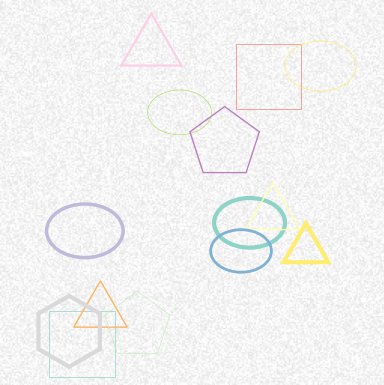[{"shape": "square", "thickness": 0.5, "radius": 0.43, "center": [0.212, 0.107]}, {"shape": "oval", "thickness": 3, "radius": 0.46, "center": [0.648, 0.421]}, {"shape": "triangle", "thickness": 1, "radius": 0.41, "center": [0.709, 0.445]}, {"shape": "oval", "thickness": 2.5, "radius": 0.5, "center": [0.22, 0.4]}, {"shape": "square", "thickness": 0.5, "radius": 0.42, "center": [0.697, 0.802]}, {"shape": "oval", "thickness": 2, "radius": 0.39, "center": [0.626, 0.348]}, {"shape": "triangle", "thickness": 1, "radius": 0.4, "center": [0.261, 0.19]}, {"shape": "oval", "thickness": 0.5, "radius": 0.42, "center": [0.466, 0.708]}, {"shape": "triangle", "thickness": 1.5, "radius": 0.45, "center": [0.393, 0.875]}, {"shape": "hexagon", "thickness": 3, "radius": 0.46, "center": [0.18, 0.14]}, {"shape": "pentagon", "thickness": 1, "radius": 0.47, "center": [0.583, 0.628]}, {"shape": "pentagon", "thickness": 0.5, "radius": 0.45, "center": [0.357, 0.154]}, {"shape": "oval", "thickness": 0.5, "radius": 0.46, "center": [0.832, 0.828]}, {"shape": "triangle", "thickness": 3, "radius": 0.34, "center": [0.795, 0.353]}]